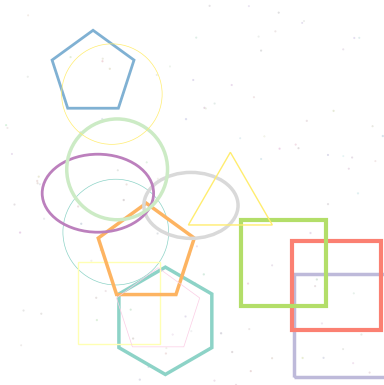[{"shape": "hexagon", "thickness": 2.5, "radius": 0.7, "center": [0.43, 0.167]}, {"shape": "circle", "thickness": 0.5, "radius": 0.69, "center": [0.301, 0.397]}, {"shape": "square", "thickness": 1, "radius": 0.53, "center": [0.31, 0.212]}, {"shape": "square", "thickness": 2.5, "radius": 0.67, "center": [0.897, 0.155]}, {"shape": "square", "thickness": 3, "radius": 0.58, "center": [0.875, 0.259]}, {"shape": "pentagon", "thickness": 2, "radius": 0.56, "center": [0.242, 0.809]}, {"shape": "pentagon", "thickness": 2.5, "radius": 0.66, "center": [0.38, 0.341]}, {"shape": "square", "thickness": 3, "radius": 0.55, "center": [0.737, 0.317]}, {"shape": "pentagon", "thickness": 0.5, "radius": 0.57, "center": [0.411, 0.191]}, {"shape": "oval", "thickness": 2.5, "radius": 0.61, "center": [0.496, 0.467]}, {"shape": "oval", "thickness": 2, "radius": 0.72, "center": [0.254, 0.498]}, {"shape": "circle", "thickness": 2.5, "radius": 0.65, "center": [0.304, 0.56]}, {"shape": "triangle", "thickness": 1, "radius": 0.63, "center": [0.598, 0.479]}, {"shape": "circle", "thickness": 0.5, "radius": 0.65, "center": [0.291, 0.756]}]